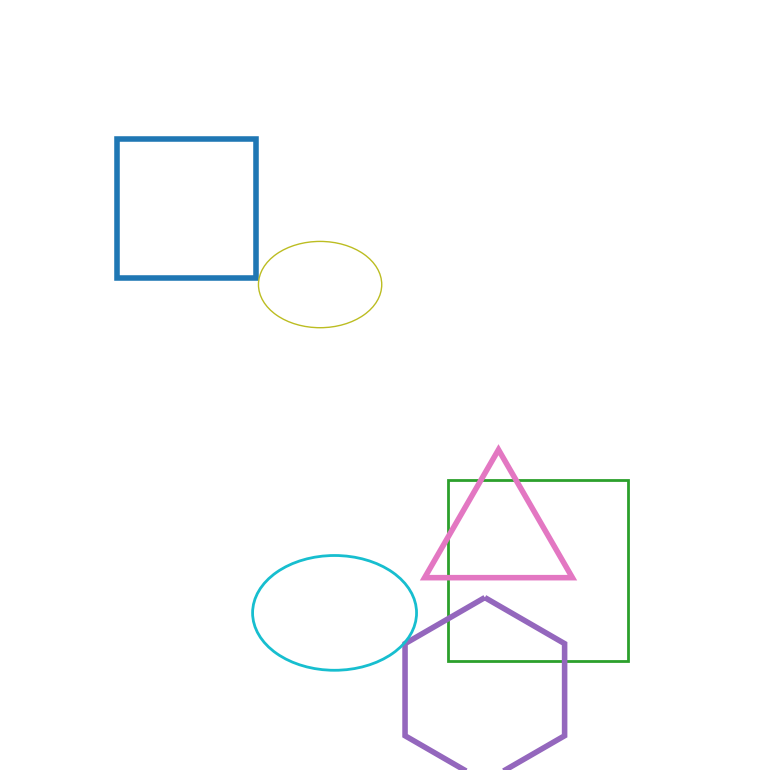[{"shape": "square", "thickness": 2, "radius": 0.45, "center": [0.243, 0.73]}, {"shape": "square", "thickness": 1, "radius": 0.59, "center": [0.699, 0.259]}, {"shape": "hexagon", "thickness": 2, "radius": 0.6, "center": [0.63, 0.104]}, {"shape": "triangle", "thickness": 2, "radius": 0.55, "center": [0.647, 0.305]}, {"shape": "oval", "thickness": 0.5, "radius": 0.4, "center": [0.416, 0.63]}, {"shape": "oval", "thickness": 1, "radius": 0.53, "center": [0.435, 0.204]}]